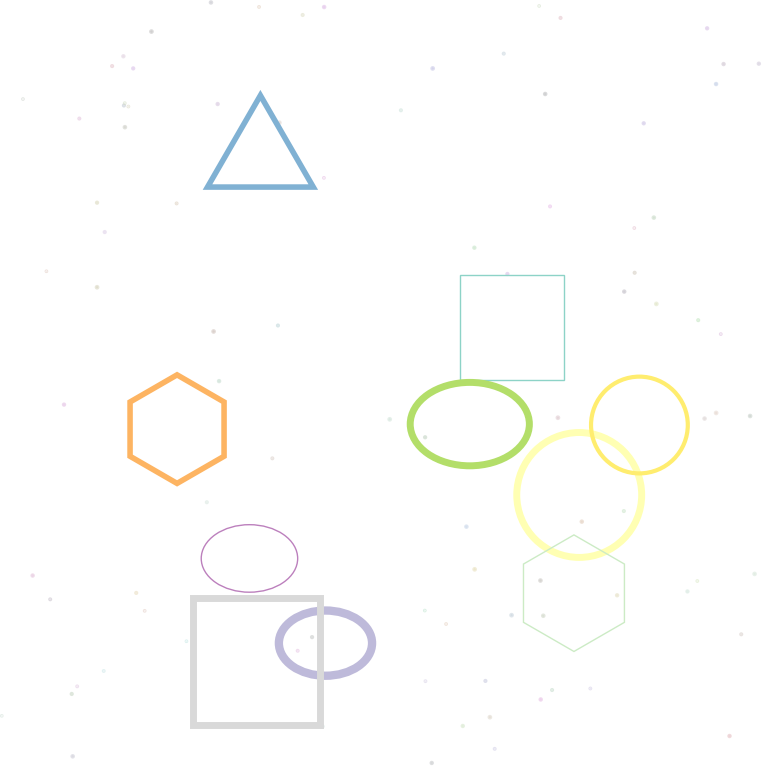[{"shape": "square", "thickness": 0.5, "radius": 0.34, "center": [0.665, 0.575]}, {"shape": "circle", "thickness": 2.5, "radius": 0.41, "center": [0.752, 0.357]}, {"shape": "oval", "thickness": 3, "radius": 0.3, "center": [0.423, 0.165]}, {"shape": "triangle", "thickness": 2, "radius": 0.4, "center": [0.338, 0.797]}, {"shape": "hexagon", "thickness": 2, "radius": 0.35, "center": [0.23, 0.443]}, {"shape": "oval", "thickness": 2.5, "radius": 0.39, "center": [0.61, 0.449]}, {"shape": "square", "thickness": 2.5, "radius": 0.41, "center": [0.334, 0.141]}, {"shape": "oval", "thickness": 0.5, "radius": 0.31, "center": [0.324, 0.275]}, {"shape": "hexagon", "thickness": 0.5, "radius": 0.38, "center": [0.745, 0.23]}, {"shape": "circle", "thickness": 1.5, "radius": 0.31, "center": [0.83, 0.448]}]